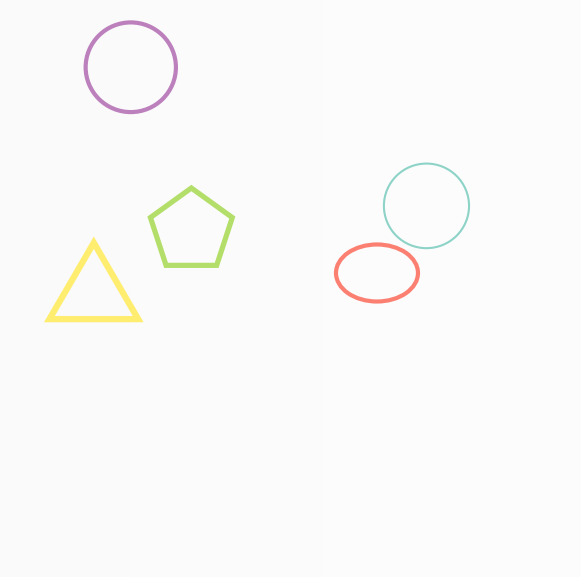[{"shape": "circle", "thickness": 1, "radius": 0.37, "center": [0.734, 0.643]}, {"shape": "oval", "thickness": 2, "radius": 0.35, "center": [0.649, 0.526]}, {"shape": "pentagon", "thickness": 2.5, "radius": 0.37, "center": [0.329, 0.6]}, {"shape": "circle", "thickness": 2, "radius": 0.39, "center": [0.225, 0.883]}, {"shape": "triangle", "thickness": 3, "radius": 0.44, "center": [0.161, 0.491]}]